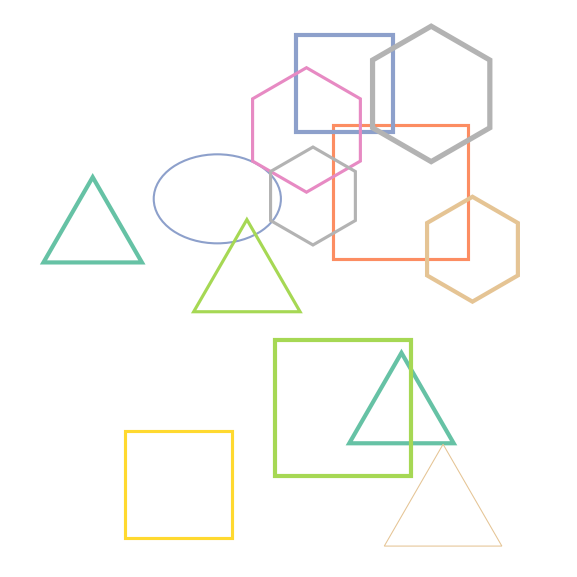[{"shape": "triangle", "thickness": 2, "radius": 0.52, "center": [0.695, 0.284]}, {"shape": "triangle", "thickness": 2, "radius": 0.49, "center": [0.161, 0.594]}, {"shape": "square", "thickness": 1.5, "radius": 0.58, "center": [0.694, 0.667]}, {"shape": "oval", "thickness": 1, "radius": 0.55, "center": [0.376, 0.655]}, {"shape": "square", "thickness": 2, "radius": 0.42, "center": [0.596, 0.855]}, {"shape": "hexagon", "thickness": 1.5, "radius": 0.54, "center": [0.531, 0.774]}, {"shape": "square", "thickness": 2, "radius": 0.59, "center": [0.594, 0.293]}, {"shape": "triangle", "thickness": 1.5, "radius": 0.53, "center": [0.427, 0.513]}, {"shape": "square", "thickness": 1.5, "radius": 0.46, "center": [0.309, 0.16]}, {"shape": "triangle", "thickness": 0.5, "radius": 0.59, "center": [0.767, 0.112]}, {"shape": "hexagon", "thickness": 2, "radius": 0.45, "center": [0.818, 0.568]}, {"shape": "hexagon", "thickness": 2.5, "radius": 0.59, "center": [0.747, 0.837]}, {"shape": "hexagon", "thickness": 1.5, "radius": 0.42, "center": [0.542, 0.66]}]